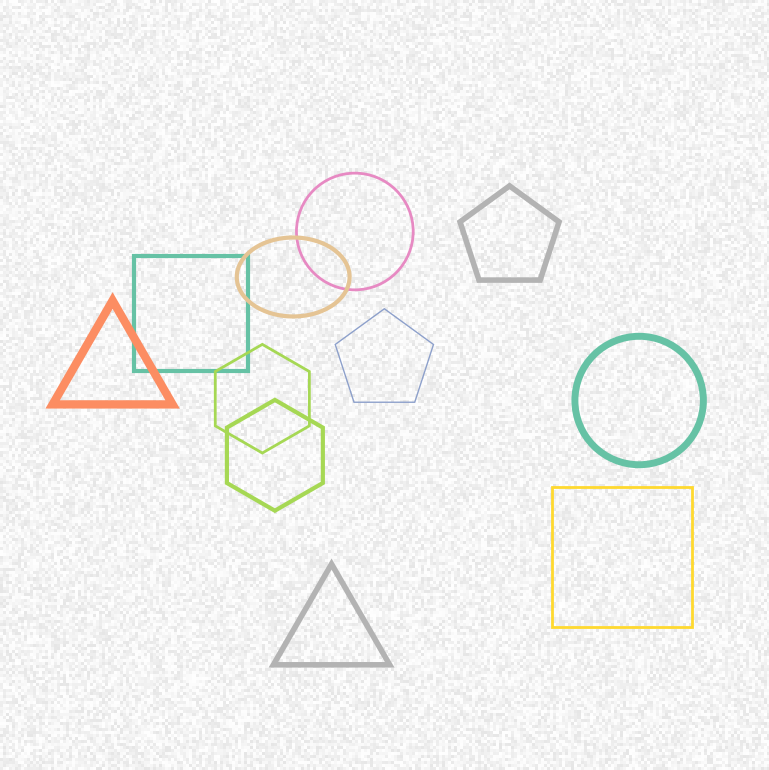[{"shape": "square", "thickness": 1.5, "radius": 0.37, "center": [0.248, 0.593]}, {"shape": "circle", "thickness": 2.5, "radius": 0.42, "center": [0.83, 0.48]}, {"shape": "triangle", "thickness": 3, "radius": 0.45, "center": [0.146, 0.52]}, {"shape": "pentagon", "thickness": 0.5, "radius": 0.34, "center": [0.499, 0.532]}, {"shape": "circle", "thickness": 1, "radius": 0.38, "center": [0.461, 0.699]}, {"shape": "hexagon", "thickness": 1, "radius": 0.35, "center": [0.341, 0.482]}, {"shape": "hexagon", "thickness": 1.5, "radius": 0.36, "center": [0.357, 0.409]}, {"shape": "square", "thickness": 1, "radius": 0.45, "center": [0.808, 0.277]}, {"shape": "oval", "thickness": 1.5, "radius": 0.37, "center": [0.381, 0.64]}, {"shape": "triangle", "thickness": 2, "radius": 0.44, "center": [0.431, 0.18]}, {"shape": "pentagon", "thickness": 2, "radius": 0.34, "center": [0.662, 0.691]}]